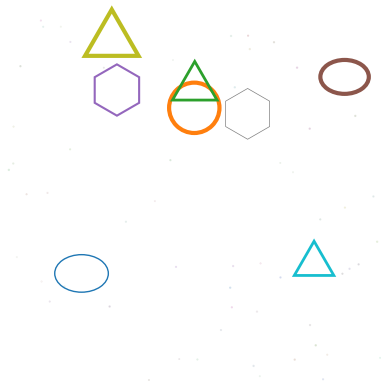[{"shape": "oval", "thickness": 1, "radius": 0.35, "center": [0.212, 0.29]}, {"shape": "circle", "thickness": 3, "radius": 0.33, "center": [0.505, 0.72]}, {"shape": "triangle", "thickness": 2, "radius": 0.33, "center": [0.506, 0.774]}, {"shape": "hexagon", "thickness": 1.5, "radius": 0.33, "center": [0.304, 0.766]}, {"shape": "oval", "thickness": 3, "radius": 0.31, "center": [0.895, 0.8]}, {"shape": "hexagon", "thickness": 0.5, "radius": 0.33, "center": [0.643, 0.704]}, {"shape": "triangle", "thickness": 3, "radius": 0.4, "center": [0.29, 0.895]}, {"shape": "triangle", "thickness": 2, "radius": 0.3, "center": [0.816, 0.314]}]